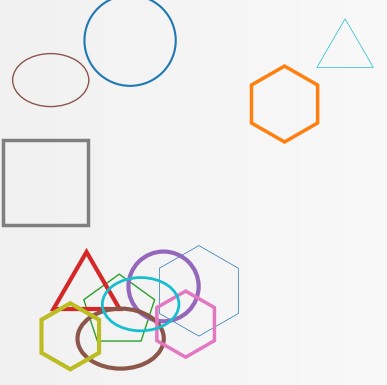[{"shape": "circle", "thickness": 1.5, "radius": 0.59, "center": [0.336, 0.895]}, {"shape": "hexagon", "thickness": 0.5, "radius": 0.59, "center": [0.513, 0.245]}, {"shape": "hexagon", "thickness": 2.5, "radius": 0.49, "center": [0.734, 0.73]}, {"shape": "pentagon", "thickness": 1, "radius": 0.48, "center": [0.308, 0.192]}, {"shape": "triangle", "thickness": 3, "radius": 0.49, "center": [0.223, 0.247]}, {"shape": "circle", "thickness": 3, "radius": 0.45, "center": [0.422, 0.256]}, {"shape": "oval", "thickness": 3, "radius": 0.56, "center": [0.311, 0.12]}, {"shape": "oval", "thickness": 1, "radius": 0.49, "center": [0.131, 0.792]}, {"shape": "hexagon", "thickness": 2.5, "radius": 0.43, "center": [0.479, 0.158]}, {"shape": "square", "thickness": 2.5, "radius": 0.55, "center": [0.117, 0.527]}, {"shape": "hexagon", "thickness": 3, "radius": 0.43, "center": [0.181, 0.127]}, {"shape": "triangle", "thickness": 0.5, "radius": 0.42, "center": [0.891, 0.867]}, {"shape": "oval", "thickness": 2, "radius": 0.49, "center": [0.363, 0.21]}]